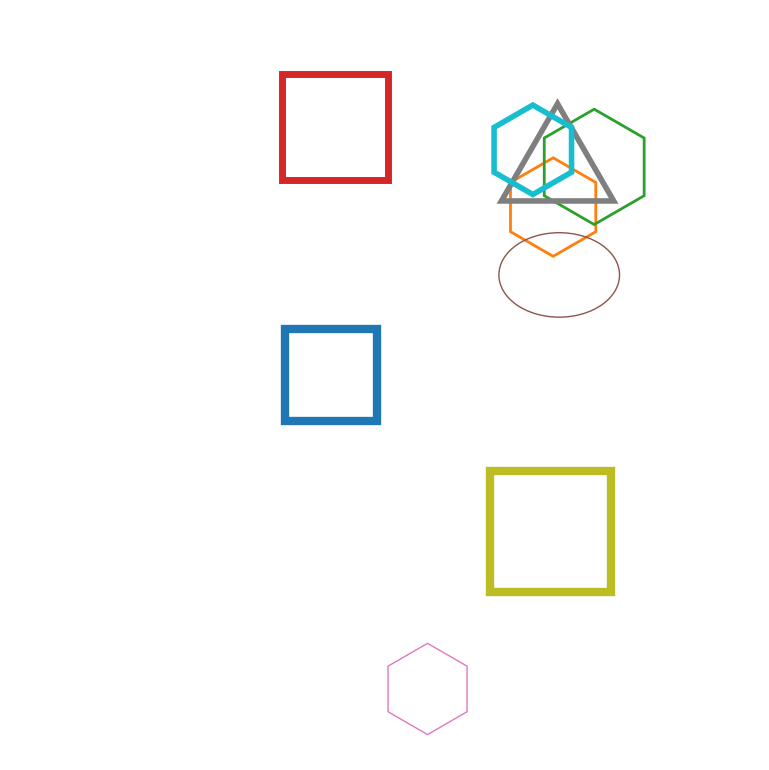[{"shape": "square", "thickness": 3, "radius": 0.3, "center": [0.43, 0.513]}, {"shape": "hexagon", "thickness": 1, "radius": 0.32, "center": [0.718, 0.731]}, {"shape": "hexagon", "thickness": 1, "radius": 0.37, "center": [0.772, 0.783]}, {"shape": "square", "thickness": 2.5, "radius": 0.34, "center": [0.435, 0.835]}, {"shape": "oval", "thickness": 0.5, "radius": 0.39, "center": [0.726, 0.643]}, {"shape": "hexagon", "thickness": 0.5, "radius": 0.3, "center": [0.555, 0.105]}, {"shape": "triangle", "thickness": 2, "radius": 0.42, "center": [0.724, 0.781]}, {"shape": "square", "thickness": 3, "radius": 0.39, "center": [0.714, 0.31]}, {"shape": "hexagon", "thickness": 2, "radius": 0.29, "center": [0.692, 0.805]}]